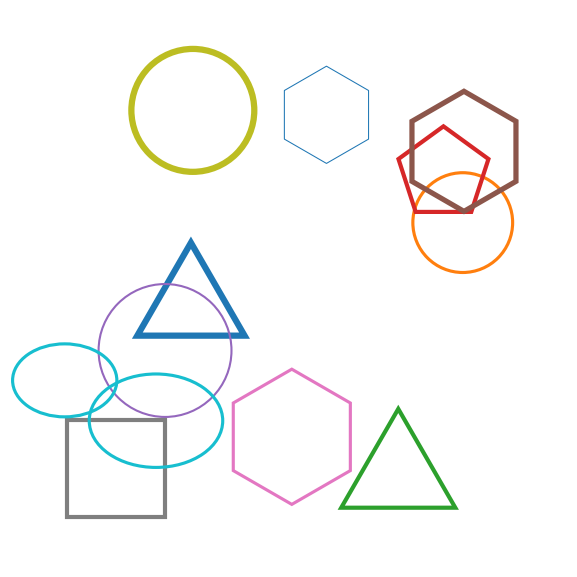[{"shape": "hexagon", "thickness": 0.5, "radius": 0.42, "center": [0.565, 0.8]}, {"shape": "triangle", "thickness": 3, "radius": 0.54, "center": [0.331, 0.472]}, {"shape": "circle", "thickness": 1.5, "radius": 0.43, "center": [0.801, 0.614]}, {"shape": "triangle", "thickness": 2, "radius": 0.57, "center": [0.69, 0.177]}, {"shape": "pentagon", "thickness": 2, "radius": 0.41, "center": [0.768, 0.698]}, {"shape": "circle", "thickness": 1, "radius": 0.58, "center": [0.286, 0.392]}, {"shape": "hexagon", "thickness": 2.5, "radius": 0.52, "center": [0.803, 0.737]}, {"shape": "hexagon", "thickness": 1.5, "radius": 0.59, "center": [0.505, 0.243]}, {"shape": "square", "thickness": 2, "radius": 0.42, "center": [0.201, 0.187]}, {"shape": "circle", "thickness": 3, "radius": 0.53, "center": [0.334, 0.808]}, {"shape": "oval", "thickness": 1.5, "radius": 0.58, "center": [0.27, 0.271]}, {"shape": "oval", "thickness": 1.5, "radius": 0.45, "center": [0.112, 0.341]}]